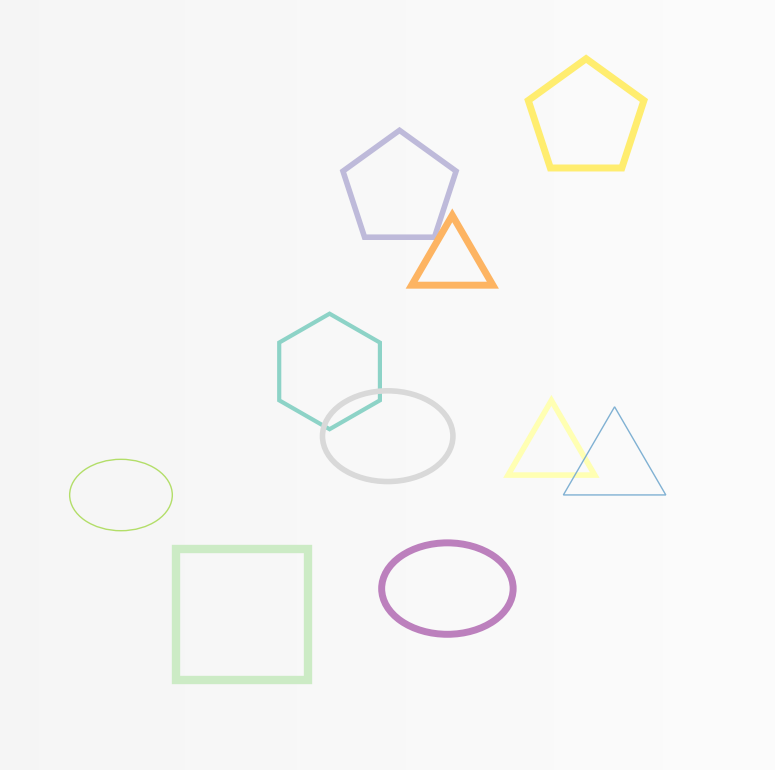[{"shape": "hexagon", "thickness": 1.5, "radius": 0.38, "center": [0.425, 0.518]}, {"shape": "triangle", "thickness": 2, "radius": 0.32, "center": [0.711, 0.415]}, {"shape": "pentagon", "thickness": 2, "radius": 0.38, "center": [0.516, 0.754]}, {"shape": "triangle", "thickness": 0.5, "radius": 0.38, "center": [0.793, 0.395]}, {"shape": "triangle", "thickness": 2.5, "radius": 0.3, "center": [0.584, 0.66]}, {"shape": "oval", "thickness": 0.5, "radius": 0.33, "center": [0.156, 0.357]}, {"shape": "oval", "thickness": 2, "radius": 0.42, "center": [0.5, 0.434]}, {"shape": "oval", "thickness": 2.5, "radius": 0.42, "center": [0.577, 0.236]}, {"shape": "square", "thickness": 3, "radius": 0.43, "center": [0.312, 0.201]}, {"shape": "pentagon", "thickness": 2.5, "radius": 0.39, "center": [0.756, 0.845]}]